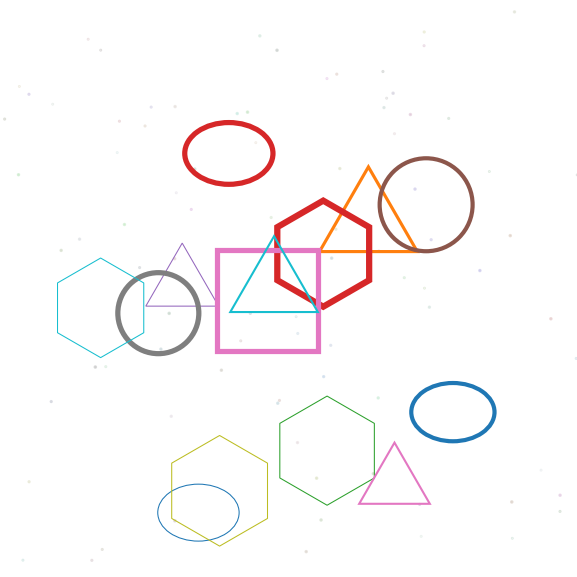[{"shape": "oval", "thickness": 0.5, "radius": 0.35, "center": [0.344, 0.111]}, {"shape": "oval", "thickness": 2, "radius": 0.36, "center": [0.784, 0.285]}, {"shape": "triangle", "thickness": 1.5, "radius": 0.49, "center": [0.638, 0.612]}, {"shape": "hexagon", "thickness": 0.5, "radius": 0.47, "center": [0.566, 0.219]}, {"shape": "oval", "thickness": 2.5, "radius": 0.38, "center": [0.396, 0.733]}, {"shape": "hexagon", "thickness": 3, "radius": 0.46, "center": [0.56, 0.56]}, {"shape": "triangle", "thickness": 0.5, "radius": 0.36, "center": [0.315, 0.505]}, {"shape": "circle", "thickness": 2, "radius": 0.4, "center": [0.738, 0.645]}, {"shape": "triangle", "thickness": 1, "radius": 0.35, "center": [0.683, 0.162]}, {"shape": "square", "thickness": 2.5, "radius": 0.44, "center": [0.463, 0.478]}, {"shape": "circle", "thickness": 2.5, "radius": 0.35, "center": [0.274, 0.457]}, {"shape": "hexagon", "thickness": 0.5, "radius": 0.48, "center": [0.38, 0.149]}, {"shape": "triangle", "thickness": 1, "radius": 0.44, "center": [0.475, 0.503]}, {"shape": "hexagon", "thickness": 0.5, "radius": 0.43, "center": [0.174, 0.466]}]